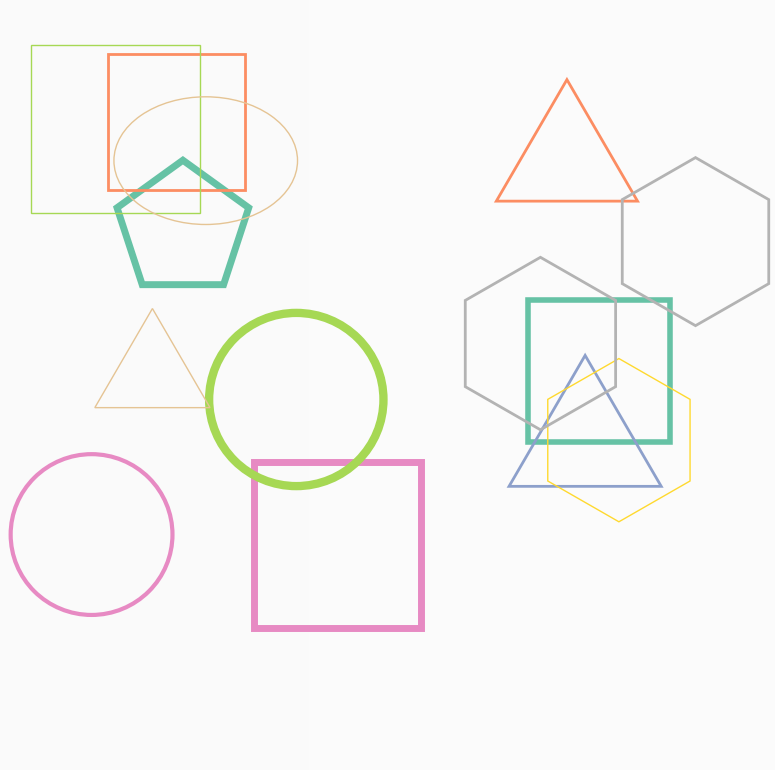[{"shape": "pentagon", "thickness": 2.5, "radius": 0.45, "center": [0.236, 0.703]}, {"shape": "square", "thickness": 2, "radius": 0.46, "center": [0.773, 0.518]}, {"shape": "square", "thickness": 1, "radius": 0.44, "center": [0.228, 0.842]}, {"shape": "triangle", "thickness": 1, "radius": 0.53, "center": [0.732, 0.791]}, {"shape": "triangle", "thickness": 1, "radius": 0.57, "center": [0.755, 0.425]}, {"shape": "square", "thickness": 2.5, "radius": 0.54, "center": [0.436, 0.293]}, {"shape": "circle", "thickness": 1.5, "radius": 0.52, "center": [0.118, 0.306]}, {"shape": "circle", "thickness": 3, "radius": 0.56, "center": [0.382, 0.481]}, {"shape": "square", "thickness": 0.5, "radius": 0.55, "center": [0.149, 0.832]}, {"shape": "hexagon", "thickness": 0.5, "radius": 0.53, "center": [0.799, 0.428]}, {"shape": "triangle", "thickness": 0.5, "radius": 0.43, "center": [0.197, 0.513]}, {"shape": "oval", "thickness": 0.5, "radius": 0.59, "center": [0.265, 0.791]}, {"shape": "hexagon", "thickness": 1, "radius": 0.56, "center": [0.697, 0.554]}, {"shape": "hexagon", "thickness": 1, "radius": 0.55, "center": [0.897, 0.686]}]